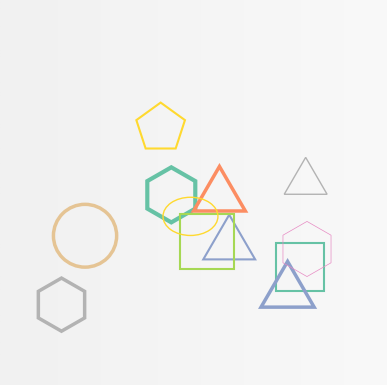[{"shape": "square", "thickness": 1.5, "radius": 0.31, "center": [0.774, 0.307]}, {"shape": "hexagon", "thickness": 3, "radius": 0.36, "center": [0.442, 0.494]}, {"shape": "triangle", "thickness": 2.5, "radius": 0.39, "center": [0.566, 0.491]}, {"shape": "triangle", "thickness": 1.5, "radius": 0.39, "center": [0.592, 0.365]}, {"shape": "triangle", "thickness": 2.5, "radius": 0.4, "center": [0.742, 0.242]}, {"shape": "hexagon", "thickness": 0.5, "radius": 0.36, "center": [0.792, 0.353]}, {"shape": "square", "thickness": 1.5, "radius": 0.35, "center": [0.534, 0.373]}, {"shape": "oval", "thickness": 1, "radius": 0.35, "center": [0.492, 0.438]}, {"shape": "pentagon", "thickness": 1.5, "radius": 0.33, "center": [0.415, 0.668]}, {"shape": "circle", "thickness": 2.5, "radius": 0.41, "center": [0.219, 0.388]}, {"shape": "hexagon", "thickness": 2.5, "radius": 0.34, "center": [0.159, 0.209]}, {"shape": "triangle", "thickness": 1, "radius": 0.32, "center": [0.789, 0.527]}]